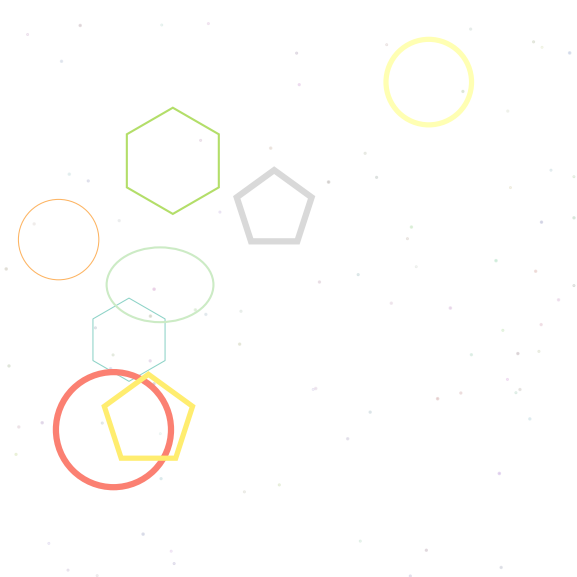[{"shape": "hexagon", "thickness": 0.5, "radius": 0.36, "center": [0.223, 0.411]}, {"shape": "circle", "thickness": 2.5, "radius": 0.37, "center": [0.742, 0.857]}, {"shape": "circle", "thickness": 3, "radius": 0.5, "center": [0.196, 0.255]}, {"shape": "circle", "thickness": 0.5, "radius": 0.35, "center": [0.102, 0.584]}, {"shape": "hexagon", "thickness": 1, "radius": 0.46, "center": [0.299, 0.721]}, {"shape": "pentagon", "thickness": 3, "radius": 0.34, "center": [0.475, 0.636]}, {"shape": "oval", "thickness": 1, "radius": 0.46, "center": [0.277, 0.506]}, {"shape": "pentagon", "thickness": 2.5, "radius": 0.4, "center": [0.257, 0.271]}]